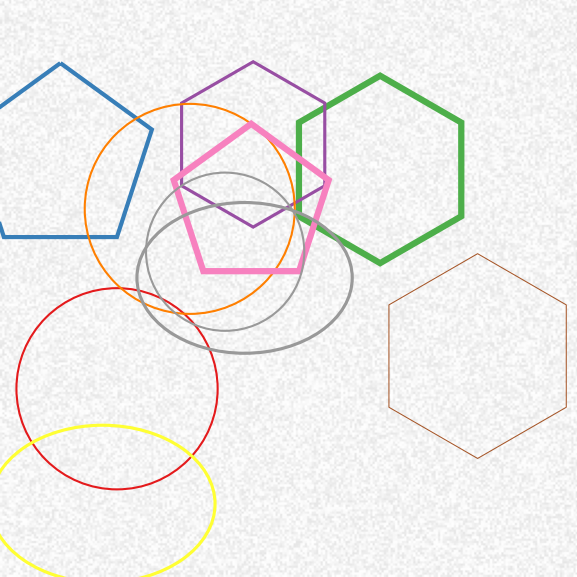[{"shape": "circle", "thickness": 1, "radius": 0.87, "center": [0.203, 0.326]}, {"shape": "pentagon", "thickness": 2, "radius": 0.83, "center": [0.105, 0.723]}, {"shape": "hexagon", "thickness": 3, "radius": 0.81, "center": [0.658, 0.706]}, {"shape": "hexagon", "thickness": 1.5, "radius": 0.72, "center": [0.438, 0.749]}, {"shape": "circle", "thickness": 1, "radius": 0.91, "center": [0.329, 0.637]}, {"shape": "oval", "thickness": 1.5, "radius": 0.97, "center": [0.178, 0.126]}, {"shape": "hexagon", "thickness": 0.5, "radius": 0.89, "center": [0.827, 0.383]}, {"shape": "pentagon", "thickness": 3, "radius": 0.71, "center": [0.435, 0.644]}, {"shape": "oval", "thickness": 1.5, "radius": 0.93, "center": [0.424, 0.518]}, {"shape": "circle", "thickness": 1, "radius": 0.68, "center": [0.39, 0.563]}]